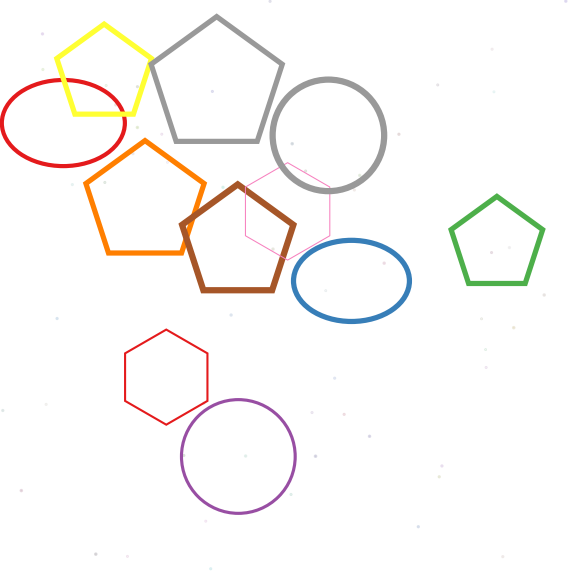[{"shape": "oval", "thickness": 2, "radius": 0.53, "center": [0.11, 0.786]}, {"shape": "hexagon", "thickness": 1, "radius": 0.41, "center": [0.288, 0.346]}, {"shape": "oval", "thickness": 2.5, "radius": 0.5, "center": [0.609, 0.513]}, {"shape": "pentagon", "thickness": 2.5, "radius": 0.42, "center": [0.86, 0.576]}, {"shape": "circle", "thickness": 1.5, "radius": 0.49, "center": [0.413, 0.209]}, {"shape": "pentagon", "thickness": 2.5, "radius": 0.54, "center": [0.251, 0.648]}, {"shape": "pentagon", "thickness": 2.5, "radius": 0.43, "center": [0.18, 0.871]}, {"shape": "pentagon", "thickness": 3, "radius": 0.51, "center": [0.412, 0.579]}, {"shape": "hexagon", "thickness": 0.5, "radius": 0.42, "center": [0.498, 0.633]}, {"shape": "pentagon", "thickness": 2.5, "radius": 0.6, "center": [0.375, 0.851]}, {"shape": "circle", "thickness": 3, "radius": 0.48, "center": [0.569, 0.765]}]